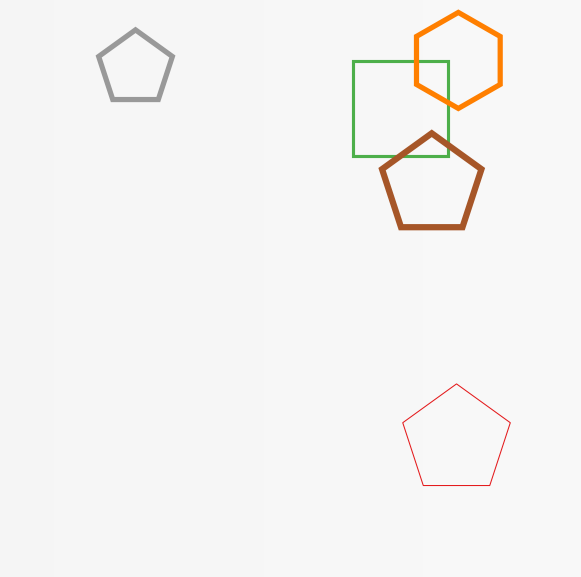[{"shape": "pentagon", "thickness": 0.5, "radius": 0.49, "center": [0.785, 0.237]}, {"shape": "square", "thickness": 1.5, "radius": 0.41, "center": [0.689, 0.811]}, {"shape": "hexagon", "thickness": 2.5, "radius": 0.42, "center": [0.789, 0.894]}, {"shape": "pentagon", "thickness": 3, "radius": 0.45, "center": [0.743, 0.678]}, {"shape": "pentagon", "thickness": 2.5, "radius": 0.33, "center": [0.233, 0.881]}]